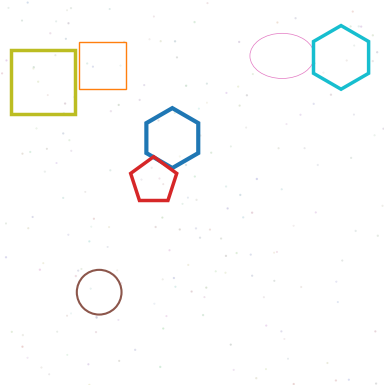[{"shape": "hexagon", "thickness": 3, "radius": 0.39, "center": [0.448, 0.641]}, {"shape": "square", "thickness": 1, "radius": 0.3, "center": [0.266, 0.83]}, {"shape": "pentagon", "thickness": 2.5, "radius": 0.31, "center": [0.399, 0.53]}, {"shape": "circle", "thickness": 1.5, "radius": 0.29, "center": [0.258, 0.241]}, {"shape": "oval", "thickness": 0.5, "radius": 0.42, "center": [0.733, 0.855]}, {"shape": "square", "thickness": 2.5, "radius": 0.42, "center": [0.112, 0.787]}, {"shape": "hexagon", "thickness": 2.5, "radius": 0.41, "center": [0.886, 0.851]}]